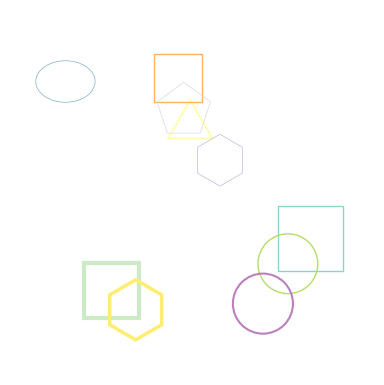[{"shape": "square", "thickness": 1, "radius": 0.43, "center": [0.806, 0.381]}, {"shape": "triangle", "thickness": 1.5, "radius": 0.33, "center": [0.494, 0.673]}, {"shape": "hexagon", "thickness": 0.5, "radius": 0.34, "center": [0.571, 0.584]}, {"shape": "oval", "thickness": 0.5, "radius": 0.39, "center": [0.17, 0.788]}, {"shape": "square", "thickness": 1, "radius": 0.31, "center": [0.463, 0.798]}, {"shape": "circle", "thickness": 1, "radius": 0.39, "center": [0.748, 0.315]}, {"shape": "pentagon", "thickness": 0.5, "radius": 0.36, "center": [0.477, 0.713]}, {"shape": "circle", "thickness": 1.5, "radius": 0.39, "center": [0.683, 0.211]}, {"shape": "square", "thickness": 3, "radius": 0.36, "center": [0.289, 0.246]}, {"shape": "hexagon", "thickness": 2.5, "radius": 0.39, "center": [0.352, 0.195]}]